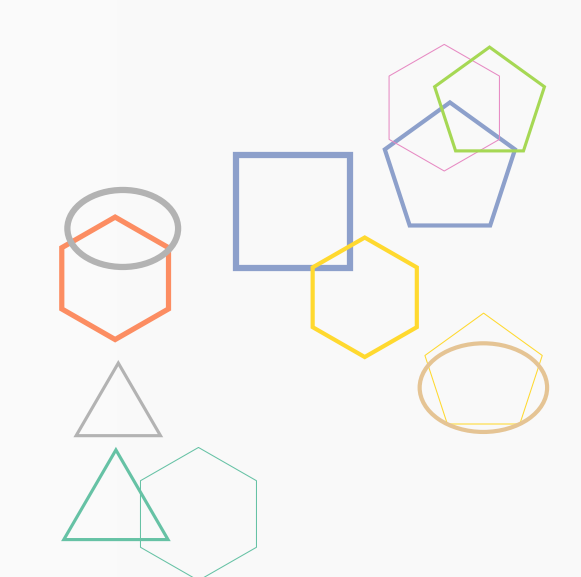[{"shape": "hexagon", "thickness": 0.5, "radius": 0.58, "center": [0.341, 0.109]}, {"shape": "triangle", "thickness": 1.5, "radius": 0.52, "center": [0.199, 0.117]}, {"shape": "hexagon", "thickness": 2.5, "radius": 0.53, "center": [0.198, 0.517]}, {"shape": "square", "thickness": 3, "radius": 0.49, "center": [0.503, 0.632]}, {"shape": "pentagon", "thickness": 2, "radius": 0.59, "center": [0.774, 0.704]}, {"shape": "hexagon", "thickness": 0.5, "radius": 0.55, "center": [0.764, 0.813]}, {"shape": "pentagon", "thickness": 1.5, "radius": 0.5, "center": [0.842, 0.818]}, {"shape": "pentagon", "thickness": 0.5, "radius": 0.53, "center": [0.832, 0.351]}, {"shape": "hexagon", "thickness": 2, "radius": 0.52, "center": [0.628, 0.484]}, {"shape": "oval", "thickness": 2, "radius": 0.55, "center": [0.832, 0.328]}, {"shape": "oval", "thickness": 3, "radius": 0.48, "center": [0.211, 0.604]}, {"shape": "triangle", "thickness": 1.5, "radius": 0.42, "center": [0.204, 0.287]}]